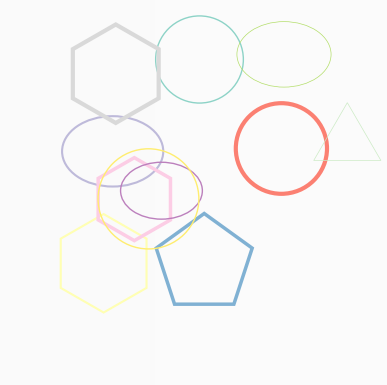[{"shape": "circle", "thickness": 1, "radius": 0.57, "center": [0.515, 0.845]}, {"shape": "hexagon", "thickness": 1.5, "radius": 0.64, "center": [0.267, 0.316]}, {"shape": "oval", "thickness": 1.5, "radius": 0.65, "center": [0.291, 0.607]}, {"shape": "circle", "thickness": 3, "radius": 0.59, "center": [0.726, 0.614]}, {"shape": "pentagon", "thickness": 2.5, "radius": 0.65, "center": [0.527, 0.315]}, {"shape": "oval", "thickness": 0.5, "radius": 0.61, "center": [0.733, 0.859]}, {"shape": "hexagon", "thickness": 2.5, "radius": 0.54, "center": [0.347, 0.483]}, {"shape": "hexagon", "thickness": 3, "radius": 0.64, "center": [0.299, 0.808]}, {"shape": "oval", "thickness": 1, "radius": 0.53, "center": [0.417, 0.505]}, {"shape": "triangle", "thickness": 0.5, "radius": 0.5, "center": [0.896, 0.633]}, {"shape": "circle", "thickness": 1, "radius": 0.65, "center": [0.383, 0.483]}]